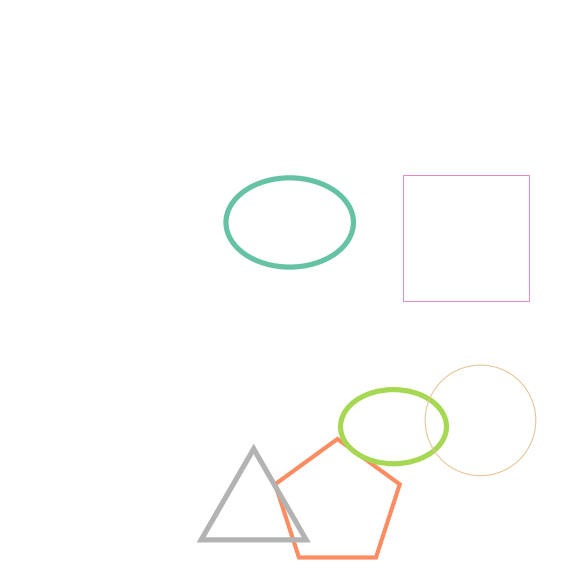[{"shape": "oval", "thickness": 2.5, "radius": 0.55, "center": [0.502, 0.614]}, {"shape": "pentagon", "thickness": 2, "radius": 0.57, "center": [0.584, 0.126]}, {"shape": "square", "thickness": 0.5, "radius": 0.54, "center": [0.807, 0.587]}, {"shape": "oval", "thickness": 2.5, "radius": 0.46, "center": [0.681, 0.26]}, {"shape": "circle", "thickness": 0.5, "radius": 0.48, "center": [0.832, 0.271]}, {"shape": "triangle", "thickness": 2.5, "radius": 0.53, "center": [0.439, 0.117]}]